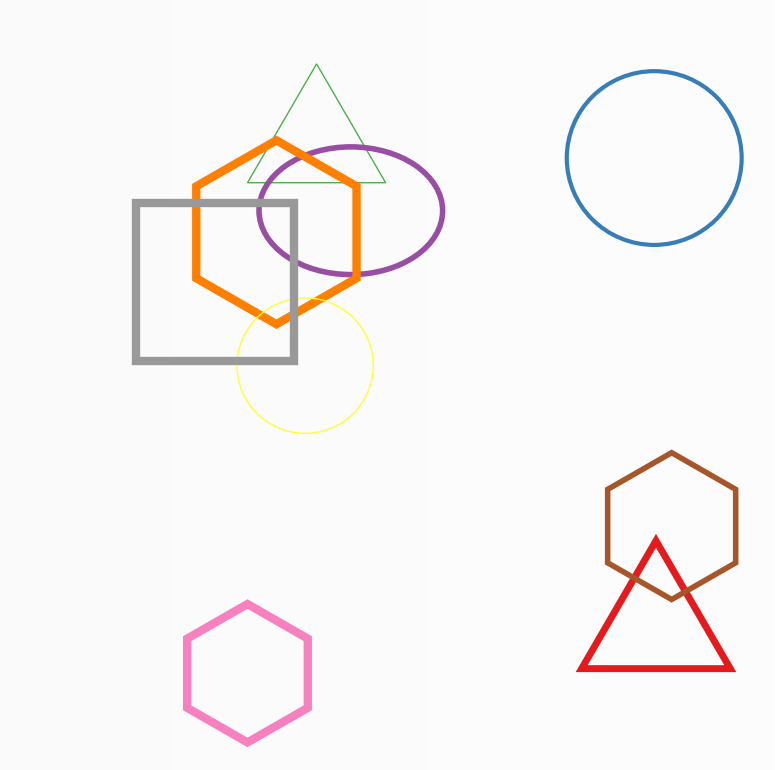[{"shape": "triangle", "thickness": 2.5, "radius": 0.55, "center": [0.846, 0.187]}, {"shape": "circle", "thickness": 1.5, "radius": 0.56, "center": [0.844, 0.795]}, {"shape": "triangle", "thickness": 0.5, "radius": 0.51, "center": [0.408, 0.814]}, {"shape": "oval", "thickness": 2, "radius": 0.59, "center": [0.453, 0.726]}, {"shape": "hexagon", "thickness": 3, "radius": 0.6, "center": [0.357, 0.698]}, {"shape": "circle", "thickness": 0.5, "radius": 0.44, "center": [0.394, 0.525]}, {"shape": "hexagon", "thickness": 2, "radius": 0.48, "center": [0.867, 0.317]}, {"shape": "hexagon", "thickness": 3, "radius": 0.45, "center": [0.319, 0.126]}, {"shape": "square", "thickness": 3, "radius": 0.51, "center": [0.277, 0.634]}]